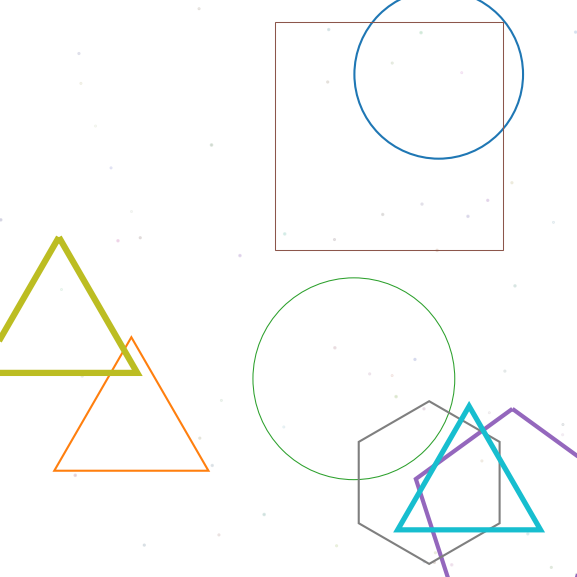[{"shape": "circle", "thickness": 1, "radius": 0.73, "center": [0.76, 0.87]}, {"shape": "triangle", "thickness": 1, "radius": 0.77, "center": [0.227, 0.261]}, {"shape": "circle", "thickness": 0.5, "radius": 0.87, "center": [0.613, 0.343]}, {"shape": "pentagon", "thickness": 2, "radius": 0.88, "center": [0.887, 0.115]}, {"shape": "square", "thickness": 0.5, "radius": 0.99, "center": [0.673, 0.763]}, {"shape": "hexagon", "thickness": 1, "radius": 0.7, "center": [0.743, 0.164]}, {"shape": "triangle", "thickness": 3, "radius": 0.78, "center": [0.102, 0.432]}, {"shape": "triangle", "thickness": 2.5, "radius": 0.71, "center": [0.812, 0.153]}]